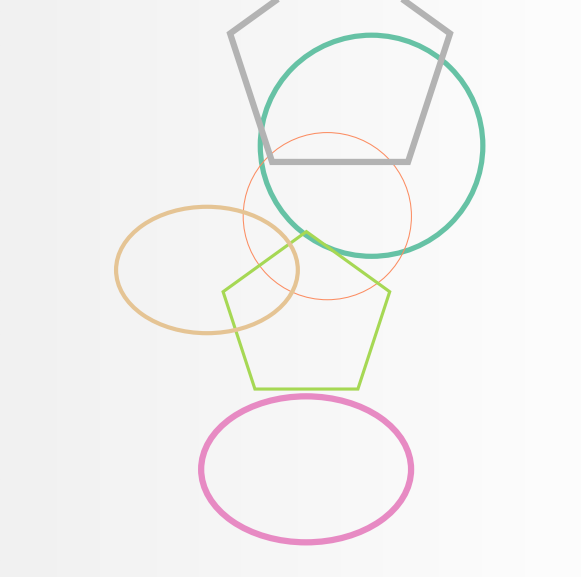[{"shape": "circle", "thickness": 2.5, "radius": 0.96, "center": [0.639, 0.747]}, {"shape": "circle", "thickness": 0.5, "radius": 0.72, "center": [0.563, 0.625]}, {"shape": "oval", "thickness": 3, "radius": 0.9, "center": [0.527, 0.186]}, {"shape": "pentagon", "thickness": 1.5, "radius": 0.75, "center": [0.527, 0.447]}, {"shape": "oval", "thickness": 2, "radius": 0.78, "center": [0.356, 0.532]}, {"shape": "pentagon", "thickness": 3, "radius": 0.99, "center": [0.585, 0.88]}]